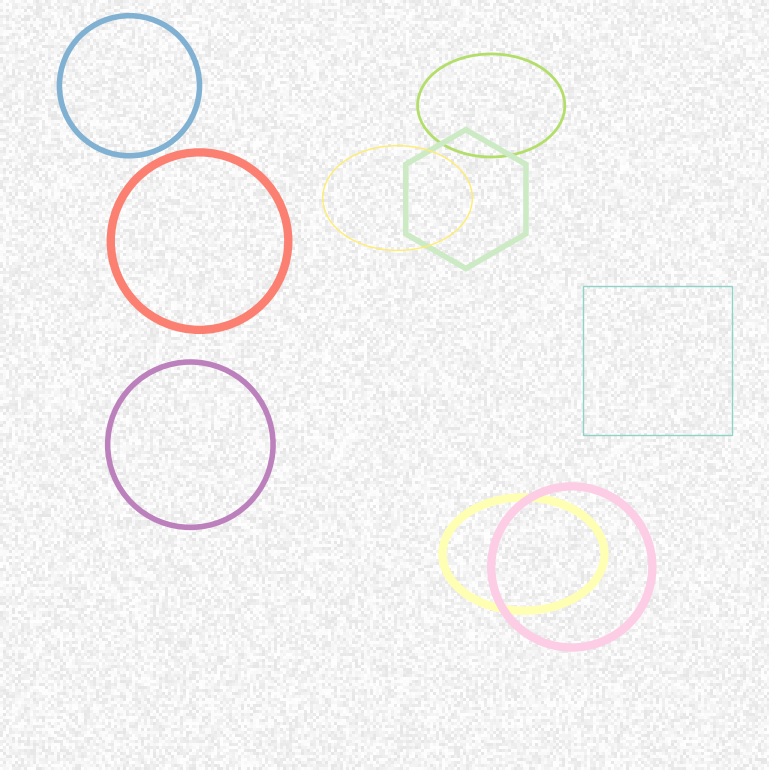[{"shape": "square", "thickness": 0.5, "radius": 0.48, "center": [0.854, 0.531]}, {"shape": "oval", "thickness": 3, "radius": 0.53, "center": [0.68, 0.28]}, {"shape": "circle", "thickness": 3, "radius": 0.58, "center": [0.259, 0.687]}, {"shape": "circle", "thickness": 2, "radius": 0.45, "center": [0.168, 0.889]}, {"shape": "oval", "thickness": 1, "radius": 0.48, "center": [0.638, 0.863]}, {"shape": "circle", "thickness": 3, "radius": 0.52, "center": [0.743, 0.264]}, {"shape": "circle", "thickness": 2, "radius": 0.54, "center": [0.247, 0.422]}, {"shape": "hexagon", "thickness": 2, "radius": 0.45, "center": [0.605, 0.741]}, {"shape": "oval", "thickness": 0.5, "radius": 0.49, "center": [0.516, 0.743]}]